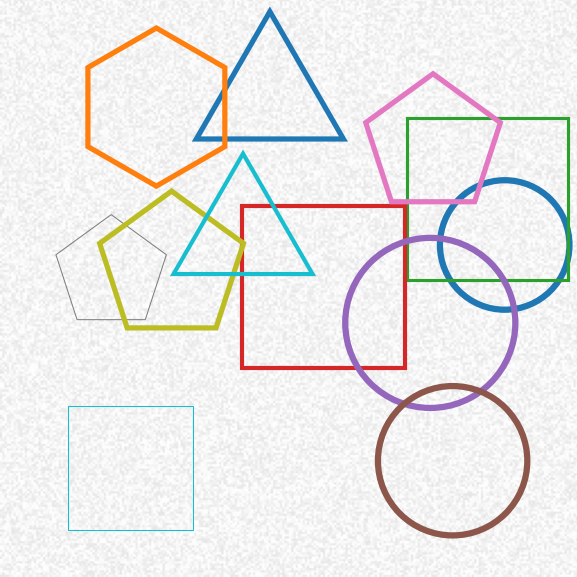[{"shape": "circle", "thickness": 3, "radius": 0.56, "center": [0.874, 0.575]}, {"shape": "triangle", "thickness": 2.5, "radius": 0.74, "center": [0.467, 0.832]}, {"shape": "hexagon", "thickness": 2.5, "radius": 0.68, "center": [0.271, 0.814]}, {"shape": "square", "thickness": 1.5, "radius": 0.7, "center": [0.844, 0.655]}, {"shape": "square", "thickness": 2, "radius": 0.7, "center": [0.56, 0.502]}, {"shape": "circle", "thickness": 3, "radius": 0.74, "center": [0.745, 0.44]}, {"shape": "circle", "thickness": 3, "radius": 0.65, "center": [0.784, 0.201]}, {"shape": "pentagon", "thickness": 2.5, "radius": 0.61, "center": [0.75, 0.749]}, {"shape": "pentagon", "thickness": 0.5, "radius": 0.5, "center": [0.192, 0.527]}, {"shape": "pentagon", "thickness": 2.5, "radius": 0.65, "center": [0.297, 0.537]}, {"shape": "triangle", "thickness": 2, "radius": 0.69, "center": [0.421, 0.594]}, {"shape": "square", "thickness": 0.5, "radius": 0.54, "center": [0.227, 0.189]}]